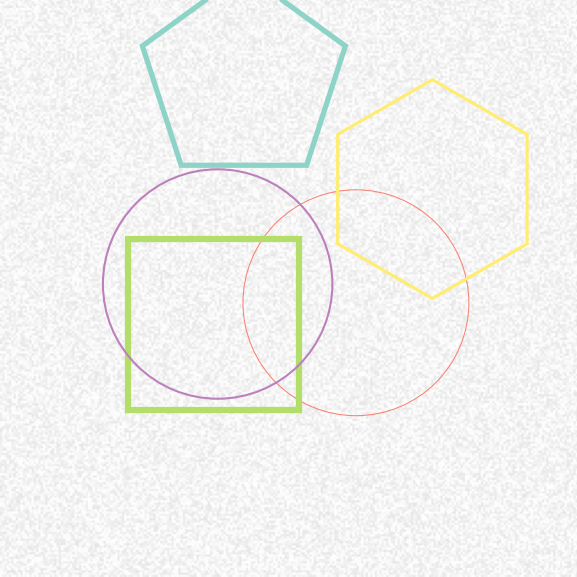[{"shape": "pentagon", "thickness": 2.5, "radius": 0.92, "center": [0.422, 0.862]}, {"shape": "circle", "thickness": 0.5, "radius": 0.98, "center": [0.616, 0.475]}, {"shape": "square", "thickness": 3, "radius": 0.74, "center": [0.369, 0.437]}, {"shape": "circle", "thickness": 1, "radius": 0.99, "center": [0.377, 0.507]}, {"shape": "hexagon", "thickness": 1.5, "radius": 0.95, "center": [0.749, 0.672]}]